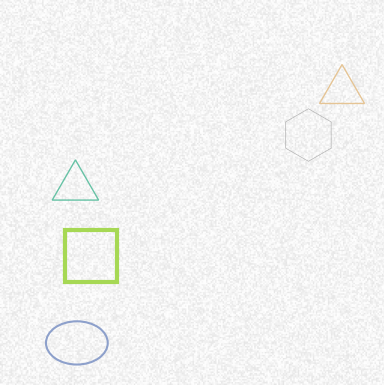[{"shape": "triangle", "thickness": 1, "radius": 0.35, "center": [0.196, 0.515]}, {"shape": "oval", "thickness": 1.5, "radius": 0.4, "center": [0.2, 0.109]}, {"shape": "square", "thickness": 3, "radius": 0.34, "center": [0.236, 0.335]}, {"shape": "triangle", "thickness": 1, "radius": 0.34, "center": [0.888, 0.765]}, {"shape": "hexagon", "thickness": 0.5, "radius": 0.34, "center": [0.801, 0.649]}]